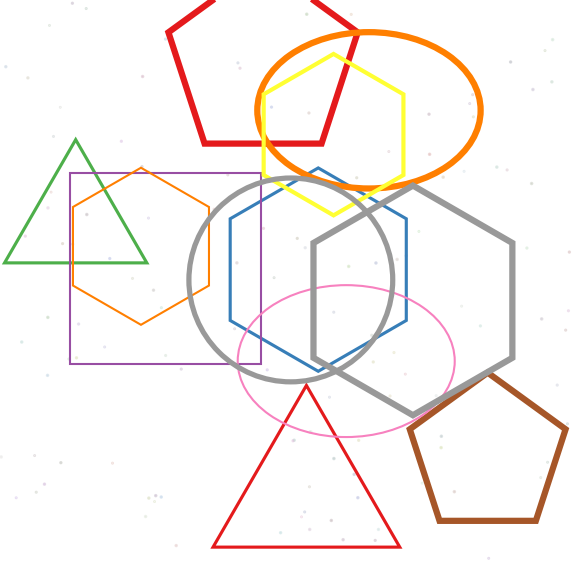[{"shape": "pentagon", "thickness": 3, "radius": 0.86, "center": [0.456, 0.89]}, {"shape": "triangle", "thickness": 1.5, "radius": 0.93, "center": [0.531, 0.145]}, {"shape": "hexagon", "thickness": 1.5, "radius": 0.88, "center": [0.551, 0.532]}, {"shape": "triangle", "thickness": 1.5, "radius": 0.71, "center": [0.131, 0.615]}, {"shape": "square", "thickness": 1, "radius": 0.83, "center": [0.287, 0.534]}, {"shape": "hexagon", "thickness": 1, "radius": 0.68, "center": [0.244, 0.573]}, {"shape": "oval", "thickness": 3, "radius": 0.97, "center": [0.639, 0.808]}, {"shape": "hexagon", "thickness": 2, "radius": 0.7, "center": [0.578, 0.766]}, {"shape": "pentagon", "thickness": 3, "radius": 0.71, "center": [0.844, 0.212]}, {"shape": "oval", "thickness": 1, "radius": 0.94, "center": [0.6, 0.374]}, {"shape": "circle", "thickness": 2.5, "radius": 0.88, "center": [0.504, 0.514]}, {"shape": "hexagon", "thickness": 3, "radius": 0.99, "center": [0.715, 0.479]}]